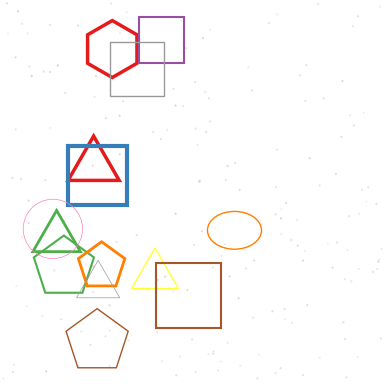[{"shape": "triangle", "thickness": 2.5, "radius": 0.38, "center": [0.243, 0.57]}, {"shape": "hexagon", "thickness": 2.5, "radius": 0.37, "center": [0.292, 0.873]}, {"shape": "square", "thickness": 3, "radius": 0.38, "center": [0.254, 0.544]}, {"shape": "pentagon", "thickness": 1.5, "radius": 0.41, "center": [0.166, 0.306]}, {"shape": "triangle", "thickness": 2, "radius": 0.36, "center": [0.147, 0.382]}, {"shape": "square", "thickness": 1.5, "radius": 0.3, "center": [0.42, 0.897]}, {"shape": "pentagon", "thickness": 2, "radius": 0.32, "center": [0.264, 0.309]}, {"shape": "oval", "thickness": 1, "radius": 0.35, "center": [0.609, 0.402]}, {"shape": "triangle", "thickness": 1, "radius": 0.35, "center": [0.402, 0.286]}, {"shape": "pentagon", "thickness": 1, "radius": 0.42, "center": [0.252, 0.113]}, {"shape": "square", "thickness": 1.5, "radius": 0.42, "center": [0.49, 0.233]}, {"shape": "circle", "thickness": 0.5, "radius": 0.39, "center": [0.137, 0.405]}, {"shape": "triangle", "thickness": 0.5, "radius": 0.32, "center": [0.255, 0.259]}, {"shape": "square", "thickness": 1, "radius": 0.35, "center": [0.356, 0.821]}]